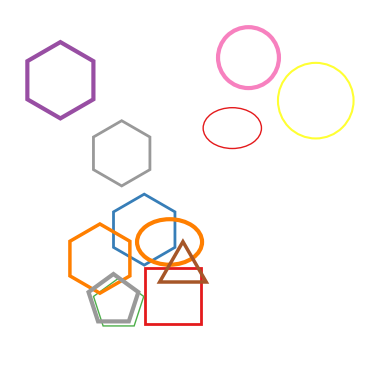[{"shape": "square", "thickness": 2, "radius": 0.37, "center": [0.449, 0.231]}, {"shape": "oval", "thickness": 1, "radius": 0.38, "center": [0.603, 0.667]}, {"shape": "hexagon", "thickness": 2, "radius": 0.46, "center": [0.375, 0.404]}, {"shape": "pentagon", "thickness": 1, "radius": 0.34, "center": [0.308, 0.209]}, {"shape": "hexagon", "thickness": 3, "radius": 0.5, "center": [0.157, 0.792]}, {"shape": "hexagon", "thickness": 2.5, "radius": 0.45, "center": [0.259, 0.328]}, {"shape": "oval", "thickness": 3, "radius": 0.42, "center": [0.44, 0.372]}, {"shape": "circle", "thickness": 1.5, "radius": 0.49, "center": [0.82, 0.739]}, {"shape": "triangle", "thickness": 2.5, "radius": 0.35, "center": [0.475, 0.302]}, {"shape": "circle", "thickness": 3, "radius": 0.4, "center": [0.645, 0.85]}, {"shape": "hexagon", "thickness": 2, "radius": 0.42, "center": [0.316, 0.602]}, {"shape": "pentagon", "thickness": 3, "radius": 0.34, "center": [0.295, 0.22]}]